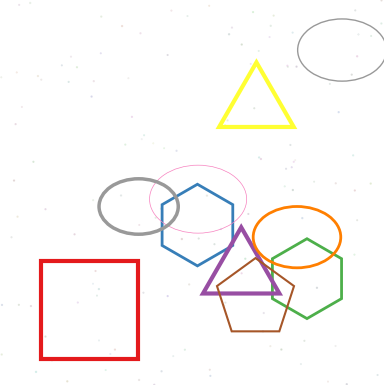[{"shape": "square", "thickness": 3, "radius": 0.63, "center": [0.232, 0.195]}, {"shape": "hexagon", "thickness": 2, "radius": 0.53, "center": [0.513, 0.415]}, {"shape": "hexagon", "thickness": 2, "radius": 0.52, "center": [0.797, 0.276]}, {"shape": "triangle", "thickness": 3, "radius": 0.57, "center": [0.627, 0.295]}, {"shape": "oval", "thickness": 2, "radius": 0.57, "center": [0.771, 0.384]}, {"shape": "triangle", "thickness": 3, "radius": 0.56, "center": [0.666, 0.726]}, {"shape": "pentagon", "thickness": 1.5, "radius": 0.53, "center": [0.664, 0.224]}, {"shape": "oval", "thickness": 0.5, "radius": 0.63, "center": [0.515, 0.483]}, {"shape": "oval", "thickness": 2.5, "radius": 0.51, "center": [0.36, 0.464]}, {"shape": "oval", "thickness": 1, "radius": 0.58, "center": [0.888, 0.87]}]